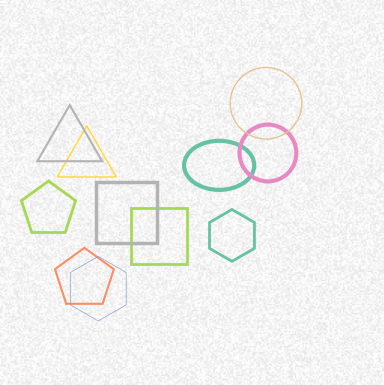[{"shape": "oval", "thickness": 3, "radius": 0.46, "center": [0.569, 0.571]}, {"shape": "hexagon", "thickness": 2, "radius": 0.34, "center": [0.603, 0.389]}, {"shape": "pentagon", "thickness": 1.5, "radius": 0.4, "center": [0.219, 0.276]}, {"shape": "hexagon", "thickness": 0.5, "radius": 0.42, "center": [0.255, 0.25]}, {"shape": "circle", "thickness": 3, "radius": 0.37, "center": [0.696, 0.603]}, {"shape": "square", "thickness": 2, "radius": 0.36, "center": [0.413, 0.386]}, {"shape": "pentagon", "thickness": 2, "radius": 0.37, "center": [0.126, 0.456]}, {"shape": "triangle", "thickness": 1, "radius": 0.44, "center": [0.225, 0.585]}, {"shape": "circle", "thickness": 1, "radius": 0.47, "center": [0.691, 0.732]}, {"shape": "square", "thickness": 2.5, "radius": 0.39, "center": [0.328, 0.448]}, {"shape": "triangle", "thickness": 1.5, "radius": 0.49, "center": [0.181, 0.63]}]